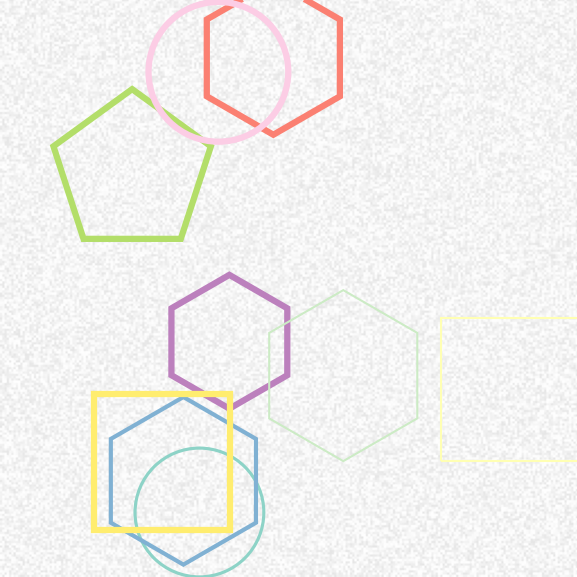[{"shape": "circle", "thickness": 1.5, "radius": 0.56, "center": [0.345, 0.112]}, {"shape": "square", "thickness": 1, "radius": 0.62, "center": [0.888, 0.324]}, {"shape": "hexagon", "thickness": 3, "radius": 0.67, "center": [0.473, 0.899]}, {"shape": "hexagon", "thickness": 2, "radius": 0.73, "center": [0.318, 0.167]}, {"shape": "pentagon", "thickness": 3, "radius": 0.72, "center": [0.229, 0.701]}, {"shape": "circle", "thickness": 3, "radius": 0.6, "center": [0.378, 0.875]}, {"shape": "hexagon", "thickness": 3, "radius": 0.58, "center": [0.397, 0.407]}, {"shape": "hexagon", "thickness": 1, "radius": 0.74, "center": [0.594, 0.349]}, {"shape": "square", "thickness": 3, "radius": 0.59, "center": [0.28, 0.199]}]